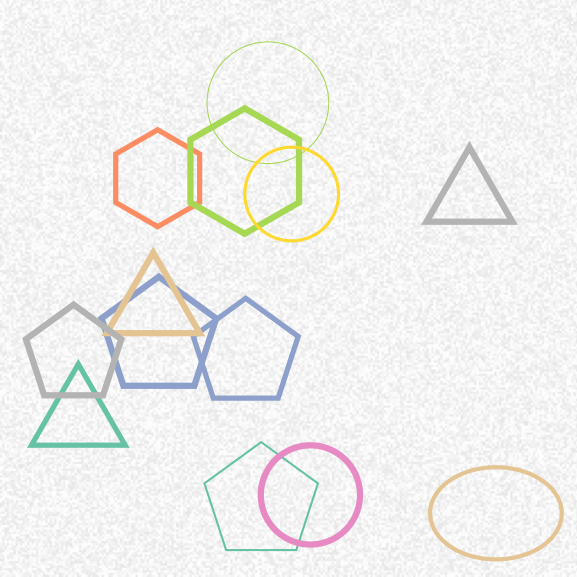[{"shape": "triangle", "thickness": 2.5, "radius": 0.47, "center": [0.136, 0.275]}, {"shape": "pentagon", "thickness": 1, "radius": 0.52, "center": [0.452, 0.13]}, {"shape": "hexagon", "thickness": 2.5, "radius": 0.42, "center": [0.273, 0.691]}, {"shape": "pentagon", "thickness": 3, "radius": 0.52, "center": [0.275, 0.416]}, {"shape": "pentagon", "thickness": 2.5, "radius": 0.48, "center": [0.425, 0.387]}, {"shape": "circle", "thickness": 3, "radius": 0.43, "center": [0.538, 0.142]}, {"shape": "hexagon", "thickness": 3, "radius": 0.54, "center": [0.424, 0.703]}, {"shape": "circle", "thickness": 0.5, "radius": 0.53, "center": [0.464, 0.821]}, {"shape": "circle", "thickness": 1.5, "radius": 0.41, "center": [0.505, 0.663]}, {"shape": "triangle", "thickness": 3, "radius": 0.46, "center": [0.265, 0.469]}, {"shape": "oval", "thickness": 2, "radius": 0.57, "center": [0.859, 0.11]}, {"shape": "pentagon", "thickness": 3, "radius": 0.43, "center": [0.127, 0.385]}, {"shape": "triangle", "thickness": 3, "radius": 0.43, "center": [0.813, 0.658]}]